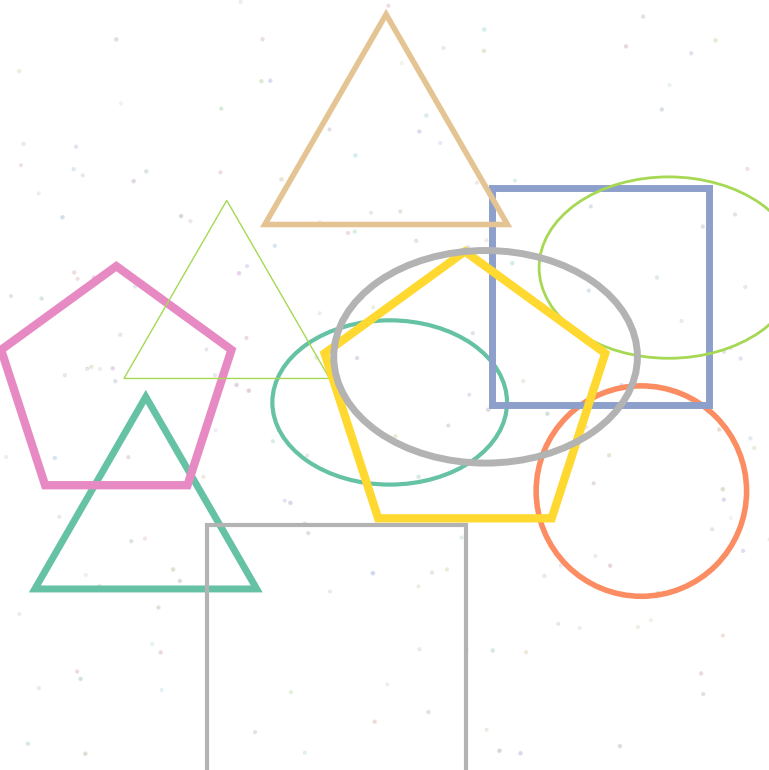[{"shape": "triangle", "thickness": 2.5, "radius": 0.83, "center": [0.189, 0.318]}, {"shape": "oval", "thickness": 1.5, "radius": 0.76, "center": [0.506, 0.477]}, {"shape": "circle", "thickness": 2, "radius": 0.68, "center": [0.833, 0.362]}, {"shape": "square", "thickness": 2.5, "radius": 0.7, "center": [0.78, 0.615]}, {"shape": "pentagon", "thickness": 3, "radius": 0.79, "center": [0.151, 0.497]}, {"shape": "oval", "thickness": 1, "radius": 0.84, "center": [0.868, 0.653]}, {"shape": "triangle", "thickness": 0.5, "radius": 0.77, "center": [0.294, 0.586]}, {"shape": "pentagon", "thickness": 3, "radius": 0.96, "center": [0.604, 0.482]}, {"shape": "triangle", "thickness": 2, "radius": 0.91, "center": [0.501, 0.799]}, {"shape": "oval", "thickness": 2.5, "radius": 0.99, "center": [0.631, 0.537]}, {"shape": "square", "thickness": 1.5, "radius": 0.84, "center": [0.438, 0.149]}]